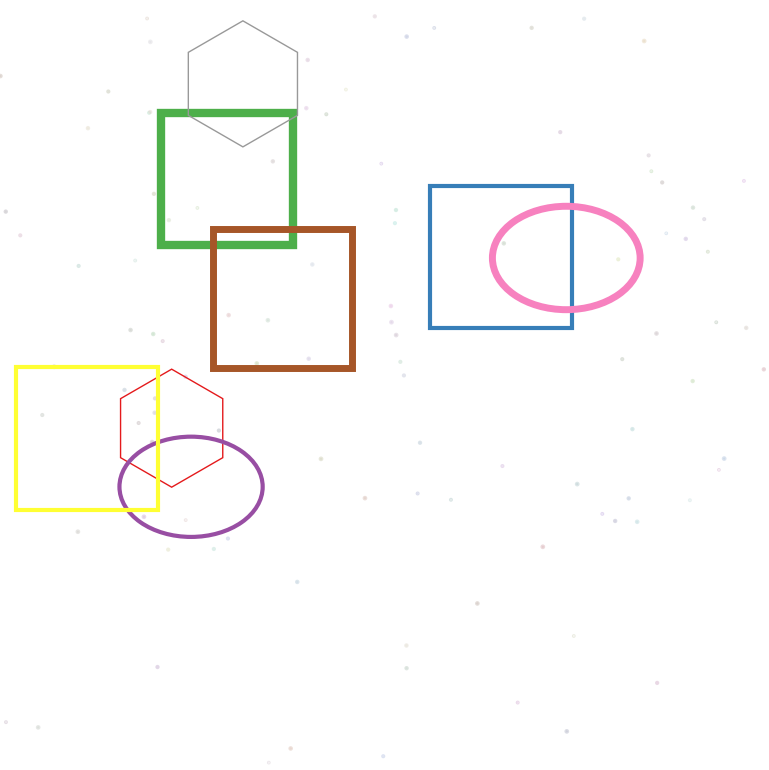[{"shape": "hexagon", "thickness": 0.5, "radius": 0.38, "center": [0.223, 0.444]}, {"shape": "square", "thickness": 1.5, "radius": 0.46, "center": [0.651, 0.667]}, {"shape": "square", "thickness": 3, "radius": 0.43, "center": [0.295, 0.768]}, {"shape": "oval", "thickness": 1.5, "radius": 0.46, "center": [0.248, 0.368]}, {"shape": "square", "thickness": 1.5, "radius": 0.46, "center": [0.113, 0.431]}, {"shape": "square", "thickness": 2.5, "radius": 0.45, "center": [0.367, 0.613]}, {"shape": "oval", "thickness": 2.5, "radius": 0.48, "center": [0.735, 0.665]}, {"shape": "hexagon", "thickness": 0.5, "radius": 0.41, "center": [0.315, 0.891]}]